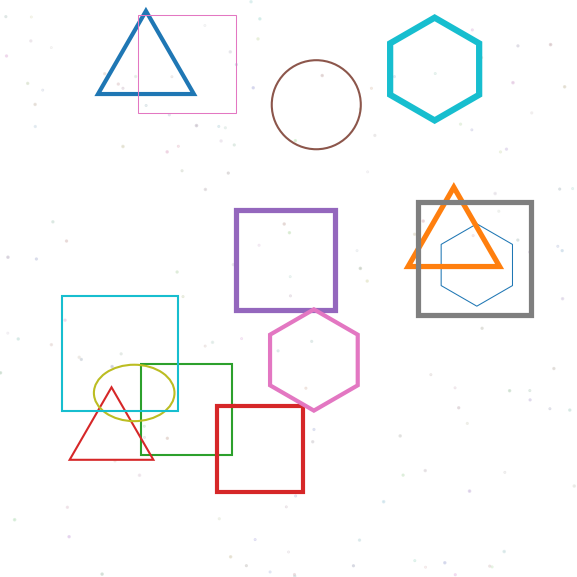[{"shape": "hexagon", "thickness": 0.5, "radius": 0.36, "center": [0.826, 0.54]}, {"shape": "triangle", "thickness": 2, "radius": 0.48, "center": [0.253, 0.884]}, {"shape": "triangle", "thickness": 2.5, "radius": 0.46, "center": [0.786, 0.583]}, {"shape": "square", "thickness": 1, "radius": 0.39, "center": [0.323, 0.29]}, {"shape": "square", "thickness": 2, "radius": 0.37, "center": [0.451, 0.222]}, {"shape": "triangle", "thickness": 1, "radius": 0.42, "center": [0.193, 0.245]}, {"shape": "square", "thickness": 2.5, "radius": 0.43, "center": [0.494, 0.549]}, {"shape": "circle", "thickness": 1, "radius": 0.39, "center": [0.548, 0.818]}, {"shape": "square", "thickness": 0.5, "radius": 0.42, "center": [0.323, 0.888]}, {"shape": "hexagon", "thickness": 2, "radius": 0.44, "center": [0.544, 0.376]}, {"shape": "square", "thickness": 2.5, "radius": 0.49, "center": [0.822, 0.551]}, {"shape": "oval", "thickness": 1, "radius": 0.35, "center": [0.232, 0.319]}, {"shape": "hexagon", "thickness": 3, "radius": 0.44, "center": [0.753, 0.88]}, {"shape": "square", "thickness": 1, "radius": 0.5, "center": [0.208, 0.387]}]